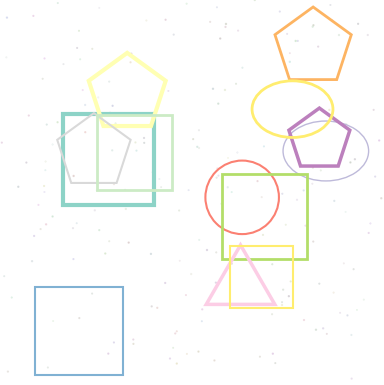[{"shape": "square", "thickness": 3, "radius": 0.59, "center": [0.281, 0.586]}, {"shape": "pentagon", "thickness": 3, "radius": 0.53, "center": [0.33, 0.758]}, {"shape": "oval", "thickness": 1, "radius": 0.56, "center": [0.846, 0.608]}, {"shape": "circle", "thickness": 1.5, "radius": 0.48, "center": [0.629, 0.487]}, {"shape": "square", "thickness": 1.5, "radius": 0.57, "center": [0.205, 0.14]}, {"shape": "pentagon", "thickness": 2, "radius": 0.52, "center": [0.813, 0.878]}, {"shape": "square", "thickness": 2, "radius": 0.55, "center": [0.687, 0.438]}, {"shape": "triangle", "thickness": 2.5, "radius": 0.51, "center": [0.625, 0.261]}, {"shape": "pentagon", "thickness": 1.5, "radius": 0.5, "center": [0.244, 0.606]}, {"shape": "pentagon", "thickness": 2.5, "radius": 0.42, "center": [0.83, 0.636]}, {"shape": "square", "thickness": 2, "radius": 0.49, "center": [0.349, 0.604]}, {"shape": "oval", "thickness": 2, "radius": 0.53, "center": [0.76, 0.716]}, {"shape": "square", "thickness": 1.5, "radius": 0.41, "center": [0.679, 0.281]}]